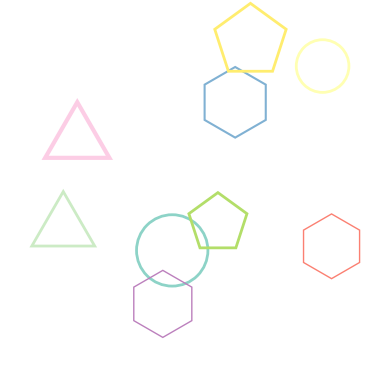[{"shape": "circle", "thickness": 2, "radius": 0.46, "center": [0.447, 0.35]}, {"shape": "circle", "thickness": 2, "radius": 0.34, "center": [0.838, 0.828]}, {"shape": "hexagon", "thickness": 1, "radius": 0.42, "center": [0.861, 0.36]}, {"shape": "hexagon", "thickness": 1.5, "radius": 0.46, "center": [0.611, 0.734]}, {"shape": "pentagon", "thickness": 2, "radius": 0.4, "center": [0.566, 0.42]}, {"shape": "triangle", "thickness": 3, "radius": 0.48, "center": [0.201, 0.638]}, {"shape": "hexagon", "thickness": 1, "radius": 0.44, "center": [0.423, 0.211]}, {"shape": "triangle", "thickness": 2, "radius": 0.47, "center": [0.164, 0.408]}, {"shape": "pentagon", "thickness": 2, "radius": 0.49, "center": [0.651, 0.894]}]